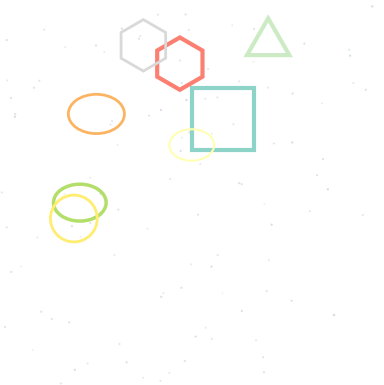[{"shape": "square", "thickness": 3, "radius": 0.4, "center": [0.58, 0.692]}, {"shape": "oval", "thickness": 1.5, "radius": 0.29, "center": [0.498, 0.623]}, {"shape": "hexagon", "thickness": 3, "radius": 0.34, "center": [0.467, 0.835]}, {"shape": "oval", "thickness": 2, "radius": 0.36, "center": [0.25, 0.704]}, {"shape": "oval", "thickness": 2.5, "radius": 0.34, "center": [0.207, 0.474]}, {"shape": "hexagon", "thickness": 2, "radius": 0.33, "center": [0.372, 0.882]}, {"shape": "triangle", "thickness": 3, "radius": 0.32, "center": [0.697, 0.889]}, {"shape": "circle", "thickness": 2, "radius": 0.3, "center": [0.192, 0.432]}]